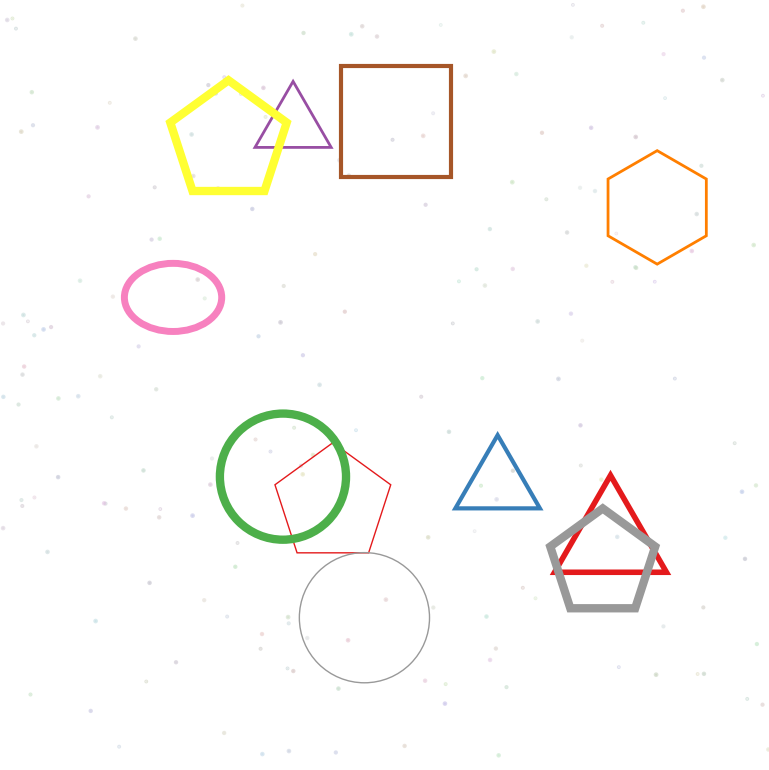[{"shape": "triangle", "thickness": 2, "radius": 0.42, "center": [0.793, 0.299]}, {"shape": "pentagon", "thickness": 0.5, "radius": 0.4, "center": [0.432, 0.346]}, {"shape": "triangle", "thickness": 1.5, "radius": 0.32, "center": [0.646, 0.371]}, {"shape": "circle", "thickness": 3, "radius": 0.41, "center": [0.367, 0.381]}, {"shape": "triangle", "thickness": 1, "radius": 0.29, "center": [0.381, 0.837]}, {"shape": "hexagon", "thickness": 1, "radius": 0.37, "center": [0.853, 0.731]}, {"shape": "pentagon", "thickness": 3, "radius": 0.4, "center": [0.297, 0.816]}, {"shape": "square", "thickness": 1.5, "radius": 0.36, "center": [0.514, 0.842]}, {"shape": "oval", "thickness": 2.5, "radius": 0.32, "center": [0.225, 0.614]}, {"shape": "pentagon", "thickness": 3, "radius": 0.36, "center": [0.783, 0.268]}, {"shape": "circle", "thickness": 0.5, "radius": 0.42, "center": [0.473, 0.198]}]